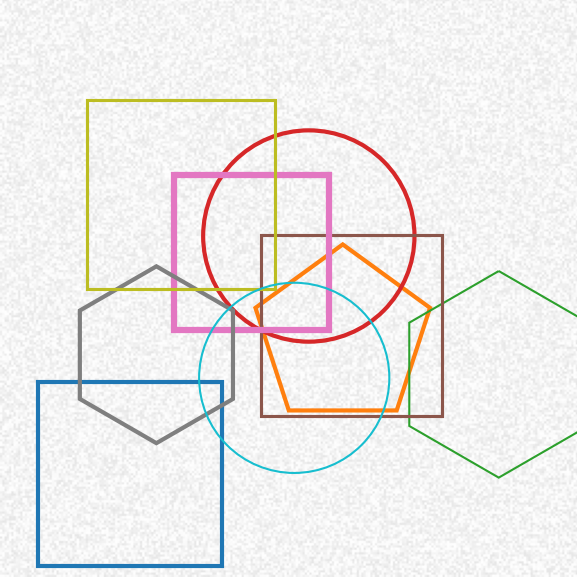[{"shape": "square", "thickness": 2, "radius": 0.8, "center": [0.224, 0.178]}, {"shape": "pentagon", "thickness": 2, "radius": 0.79, "center": [0.593, 0.417]}, {"shape": "hexagon", "thickness": 1, "radius": 0.89, "center": [0.864, 0.351]}, {"shape": "circle", "thickness": 2, "radius": 0.91, "center": [0.535, 0.59]}, {"shape": "square", "thickness": 1.5, "radius": 0.78, "center": [0.609, 0.435]}, {"shape": "square", "thickness": 3, "radius": 0.67, "center": [0.436, 0.563]}, {"shape": "hexagon", "thickness": 2, "radius": 0.77, "center": [0.271, 0.385]}, {"shape": "square", "thickness": 1.5, "radius": 0.82, "center": [0.314, 0.662]}, {"shape": "circle", "thickness": 1, "radius": 0.82, "center": [0.509, 0.345]}]